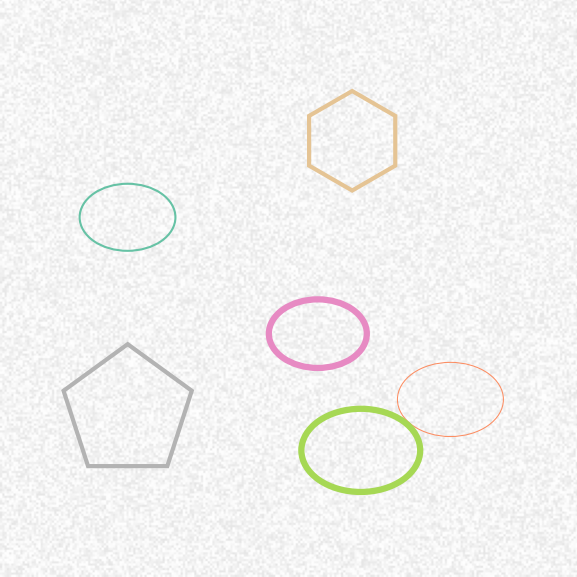[{"shape": "oval", "thickness": 1, "radius": 0.41, "center": [0.221, 0.623]}, {"shape": "oval", "thickness": 0.5, "radius": 0.46, "center": [0.78, 0.307]}, {"shape": "oval", "thickness": 3, "radius": 0.42, "center": [0.55, 0.421]}, {"shape": "oval", "thickness": 3, "radius": 0.51, "center": [0.625, 0.219]}, {"shape": "hexagon", "thickness": 2, "radius": 0.43, "center": [0.61, 0.755]}, {"shape": "pentagon", "thickness": 2, "radius": 0.58, "center": [0.221, 0.286]}]